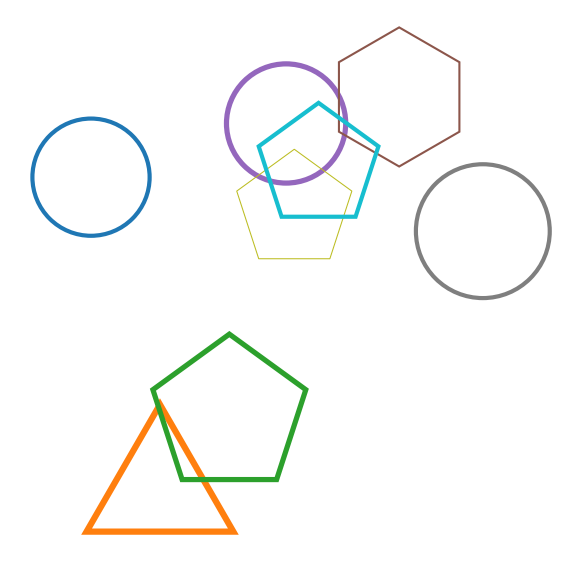[{"shape": "circle", "thickness": 2, "radius": 0.51, "center": [0.158, 0.692]}, {"shape": "triangle", "thickness": 3, "radius": 0.73, "center": [0.277, 0.152]}, {"shape": "pentagon", "thickness": 2.5, "radius": 0.7, "center": [0.397, 0.281]}, {"shape": "circle", "thickness": 2.5, "radius": 0.52, "center": [0.495, 0.785]}, {"shape": "hexagon", "thickness": 1, "radius": 0.6, "center": [0.691, 0.831]}, {"shape": "circle", "thickness": 2, "radius": 0.58, "center": [0.836, 0.599]}, {"shape": "pentagon", "thickness": 0.5, "radius": 0.52, "center": [0.51, 0.636]}, {"shape": "pentagon", "thickness": 2, "radius": 0.54, "center": [0.552, 0.712]}]